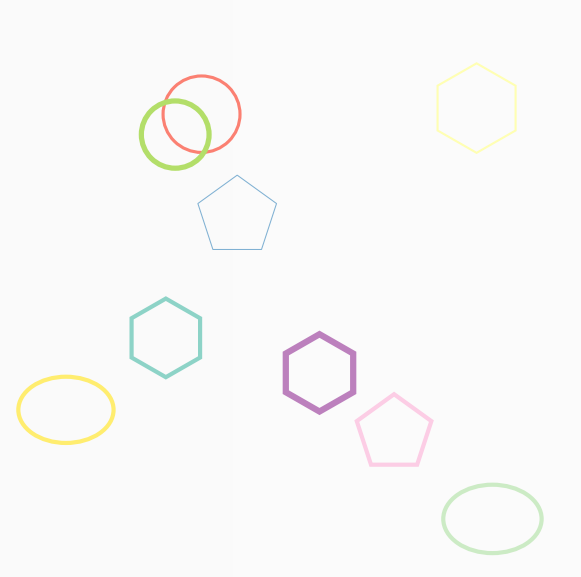[{"shape": "hexagon", "thickness": 2, "radius": 0.34, "center": [0.285, 0.414]}, {"shape": "hexagon", "thickness": 1, "radius": 0.39, "center": [0.82, 0.812]}, {"shape": "circle", "thickness": 1.5, "radius": 0.33, "center": [0.347, 0.801]}, {"shape": "pentagon", "thickness": 0.5, "radius": 0.36, "center": [0.408, 0.625]}, {"shape": "circle", "thickness": 2.5, "radius": 0.29, "center": [0.301, 0.766]}, {"shape": "pentagon", "thickness": 2, "radius": 0.34, "center": [0.678, 0.249]}, {"shape": "hexagon", "thickness": 3, "radius": 0.33, "center": [0.55, 0.353]}, {"shape": "oval", "thickness": 2, "radius": 0.42, "center": [0.847, 0.101]}, {"shape": "oval", "thickness": 2, "radius": 0.41, "center": [0.113, 0.289]}]